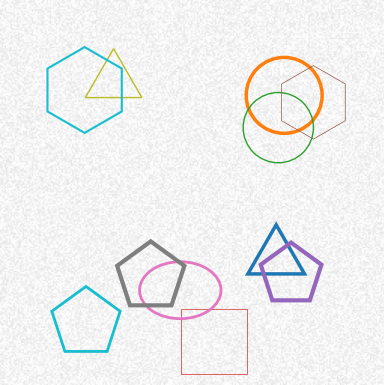[{"shape": "triangle", "thickness": 2.5, "radius": 0.42, "center": [0.717, 0.331]}, {"shape": "circle", "thickness": 2.5, "radius": 0.49, "center": [0.738, 0.752]}, {"shape": "circle", "thickness": 1, "radius": 0.46, "center": [0.723, 0.668]}, {"shape": "square", "thickness": 0.5, "radius": 0.43, "center": [0.556, 0.113]}, {"shape": "pentagon", "thickness": 3, "radius": 0.41, "center": [0.756, 0.287]}, {"shape": "hexagon", "thickness": 0.5, "radius": 0.48, "center": [0.814, 0.734]}, {"shape": "oval", "thickness": 2, "radius": 0.53, "center": [0.468, 0.246]}, {"shape": "pentagon", "thickness": 3, "radius": 0.46, "center": [0.392, 0.281]}, {"shape": "triangle", "thickness": 1, "radius": 0.42, "center": [0.295, 0.789]}, {"shape": "hexagon", "thickness": 1.5, "radius": 0.56, "center": [0.22, 0.766]}, {"shape": "pentagon", "thickness": 2, "radius": 0.47, "center": [0.223, 0.163]}]